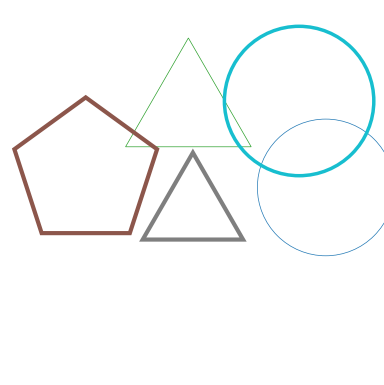[{"shape": "circle", "thickness": 0.5, "radius": 0.89, "center": [0.846, 0.513]}, {"shape": "triangle", "thickness": 0.5, "radius": 0.94, "center": [0.489, 0.713]}, {"shape": "pentagon", "thickness": 3, "radius": 0.97, "center": [0.223, 0.552]}, {"shape": "triangle", "thickness": 3, "radius": 0.75, "center": [0.501, 0.453]}, {"shape": "circle", "thickness": 2.5, "radius": 0.97, "center": [0.777, 0.738]}]